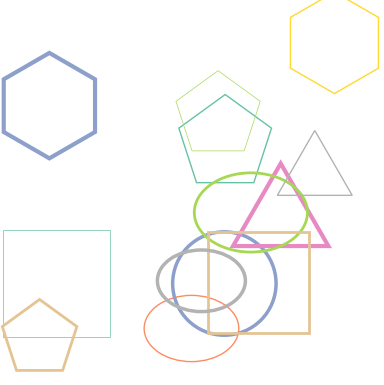[{"shape": "pentagon", "thickness": 1, "radius": 0.63, "center": [0.585, 0.628]}, {"shape": "square", "thickness": 0.5, "radius": 0.7, "center": [0.146, 0.264]}, {"shape": "oval", "thickness": 1, "radius": 0.61, "center": [0.497, 0.147]}, {"shape": "hexagon", "thickness": 3, "radius": 0.68, "center": [0.128, 0.726]}, {"shape": "circle", "thickness": 2.5, "radius": 0.67, "center": [0.583, 0.264]}, {"shape": "triangle", "thickness": 3, "radius": 0.71, "center": [0.729, 0.432]}, {"shape": "pentagon", "thickness": 0.5, "radius": 0.58, "center": [0.567, 0.701]}, {"shape": "oval", "thickness": 2, "radius": 0.73, "center": [0.652, 0.448]}, {"shape": "hexagon", "thickness": 1, "radius": 0.66, "center": [0.869, 0.889]}, {"shape": "pentagon", "thickness": 2, "radius": 0.51, "center": [0.103, 0.12]}, {"shape": "square", "thickness": 2, "radius": 0.65, "center": [0.671, 0.265]}, {"shape": "triangle", "thickness": 1, "radius": 0.56, "center": [0.818, 0.549]}, {"shape": "oval", "thickness": 2.5, "radius": 0.57, "center": [0.523, 0.271]}]